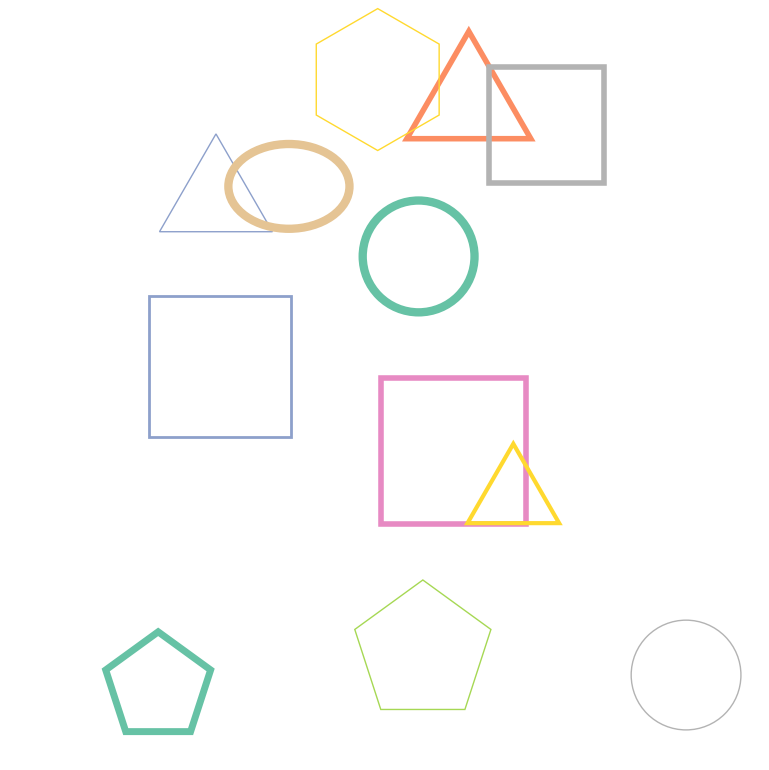[{"shape": "pentagon", "thickness": 2.5, "radius": 0.36, "center": [0.205, 0.108]}, {"shape": "circle", "thickness": 3, "radius": 0.36, "center": [0.544, 0.667]}, {"shape": "triangle", "thickness": 2, "radius": 0.46, "center": [0.609, 0.866]}, {"shape": "square", "thickness": 1, "radius": 0.46, "center": [0.286, 0.524]}, {"shape": "triangle", "thickness": 0.5, "radius": 0.42, "center": [0.28, 0.741]}, {"shape": "square", "thickness": 2, "radius": 0.47, "center": [0.589, 0.414]}, {"shape": "pentagon", "thickness": 0.5, "radius": 0.46, "center": [0.549, 0.154]}, {"shape": "hexagon", "thickness": 0.5, "radius": 0.46, "center": [0.491, 0.897]}, {"shape": "triangle", "thickness": 1.5, "radius": 0.34, "center": [0.667, 0.355]}, {"shape": "oval", "thickness": 3, "radius": 0.39, "center": [0.375, 0.758]}, {"shape": "square", "thickness": 2, "radius": 0.37, "center": [0.71, 0.838]}, {"shape": "circle", "thickness": 0.5, "radius": 0.36, "center": [0.891, 0.123]}]